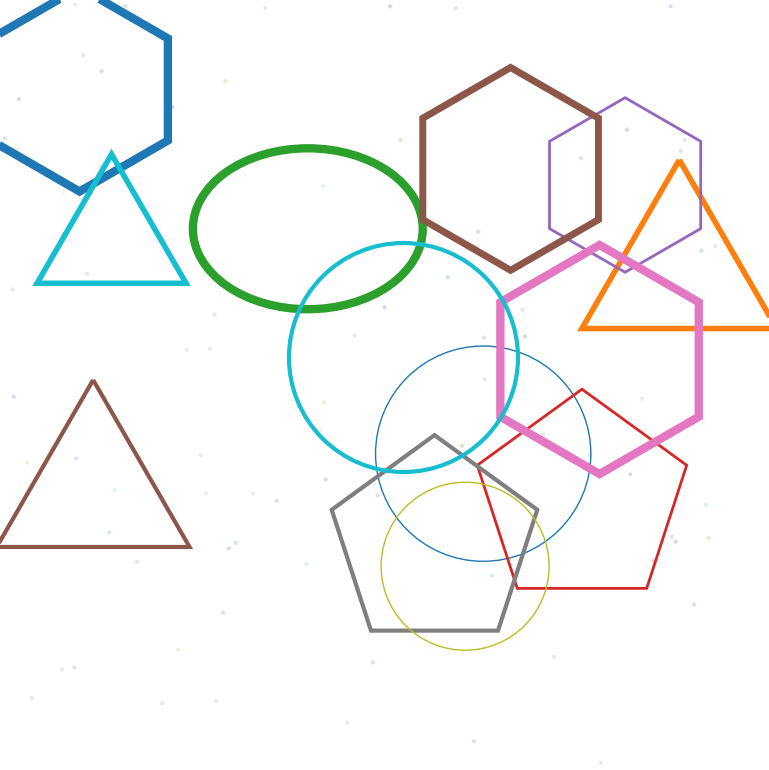[{"shape": "hexagon", "thickness": 3, "radius": 0.66, "center": [0.103, 0.884]}, {"shape": "circle", "thickness": 0.5, "radius": 0.7, "center": [0.628, 0.411]}, {"shape": "triangle", "thickness": 2, "radius": 0.73, "center": [0.882, 0.646]}, {"shape": "oval", "thickness": 3, "radius": 0.75, "center": [0.4, 0.703]}, {"shape": "pentagon", "thickness": 1, "radius": 0.71, "center": [0.756, 0.352]}, {"shape": "hexagon", "thickness": 1, "radius": 0.57, "center": [0.812, 0.76]}, {"shape": "hexagon", "thickness": 2.5, "radius": 0.66, "center": [0.663, 0.781]}, {"shape": "triangle", "thickness": 1.5, "radius": 0.72, "center": [0.121, 0.362]}, {"shape": "hexagon", "thickness": 3, "radius": 0.74, "center": [0.779, 0.533]}, {"shape": "pentagon", "thickness": 1.5, "radius": 0.7, "center": [0.564, 0.295]}, {"shape": "circle", "thickness": 0.5, "radius": 0.55, "center": [0.604, 0.265]}, {"shape": "circle", "thickness": 1.5, "radius": 0.74, "center": [0.524, 0.536]}, {"shape": "triangle", "thickness": 2, "radius": 0.56, "center": [0.145, 0.688]}]